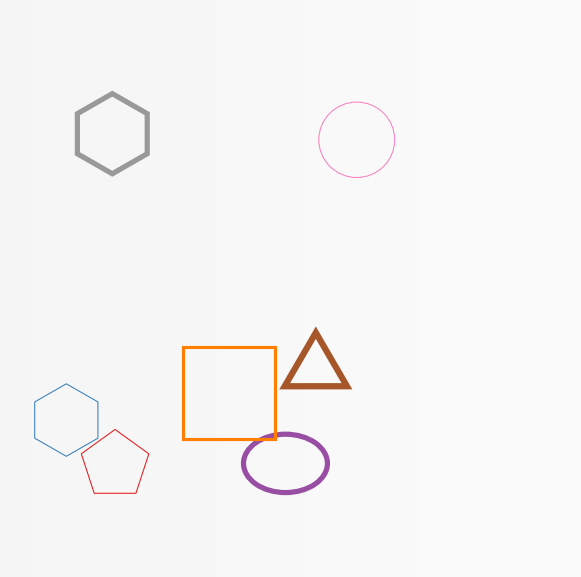[{"shape": "pentagon", "thickness": 0.5, "radius": 0.31, "center": [0.198, 0.194]}, {"shape": "hexagon", "thickness": 0.5, "radius": 0.31, "center": [0.114, 0.272]}, {"shape": "oval", "thickness": 2.5, "radius": 0.36, "center": [0.491, 0.197]}, {"shape": "square", "thickness": 1.5, "radius": 0.4, "center": [0.394, 0.319]}, {"shape": "triangle", "thickness": 3, "radius": 0.31, "center": [0.543, 0.361]}, {"shape": "circle", "thickness": 0.5, "radius": 0.33, "center": [0.614, 0.757]}, {"shape": "hexagon", "thickness": 2.5, "radius": 0.35, "center": [0.193, 0.768]}]